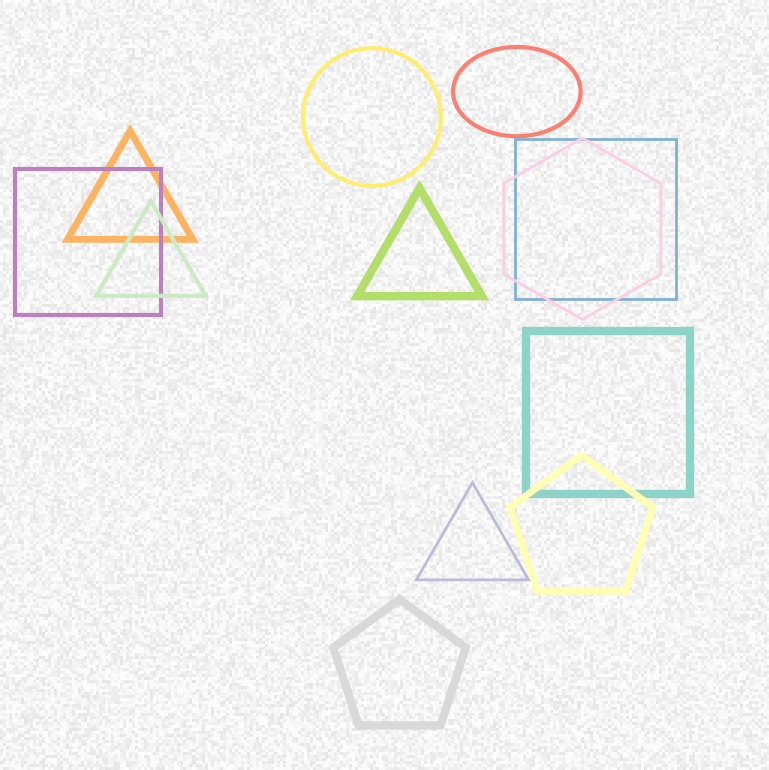[{"shape": "square", "thickness": 3, "radius": 0.53, "center": [0.789, 0.464]}, {"shape": "pentagon", "thickness": 2.5, "radius": 0.49, "center": [0.755, 0.311]}, {"shape": "triangle", "thickness": 1, "radius": 0.42, "center": [0.614, 0.289]}, {"shape": "oval", "thickness": 1.5, "radius": 0.41, "center": [0.671, 0.881]}, {"shape": "square", "thickness": 1, "radius": 0.52, "center": [0.773, 0.715]}, {"shape": "triangle", "thickness": 2.5, "radius": 0.47, "center": [0.169, 0.736]}, {"shape": "triangle", "thickness": 3, "radius": 0.47, "center": [0.545, 0.662]}, {"shape": "hexagon", "thickness": 1, "radius": 0.59, "center": [0.756, 0.703]}, {"shape": "pentagon", "thickness": 3, "radius": 0.45, "center": [0.519, 0.131]}, {"shape": "square", "thickness": 1.5, "radius": 0.47, "center": [0.114, 0.686]}, {"shape": "triangle", "thickness": 1.5, "radius": 0.41, "center": [0.196, 0.657]}, {"shape": "circle", "thickness": 1.5, "radius": 0.45, "center": [0.483, 0.848]}]